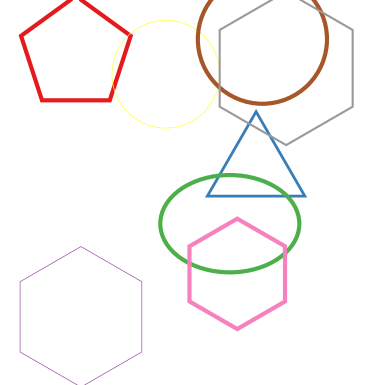[{"shape": "pentagon", "thickness": 3, "radius": 0.75, "center": [0.197, 0.861]}, {"shape": "triangle", "thickness": 2, "radius": 0.73, "center": [0.665, 0.564]}, {"shape": "oval", "thickness": 3, "radius": 0.9, "center": [0.597, 0.419]}, {"shape": "hexagon", "thickness": 0.5, "radius": 0.91, "center": [0.21, 0.177]}, {"shape": "circle", "thickness": 0.5, "radius": 0.7, "center": [0.431, 0.807]}, {"shape": "circle", "thickness": 3, "radius": 0.84, "center": [0.682, 0.898]}, {"shape": "hexagon", "thickness": 3, "radius": 0.72, "center": [0.616, 0.289]}, {"shape": "hexagon", "thickness": 1.5, "radius": 1.0, "center": [0.743, 0.823]}]